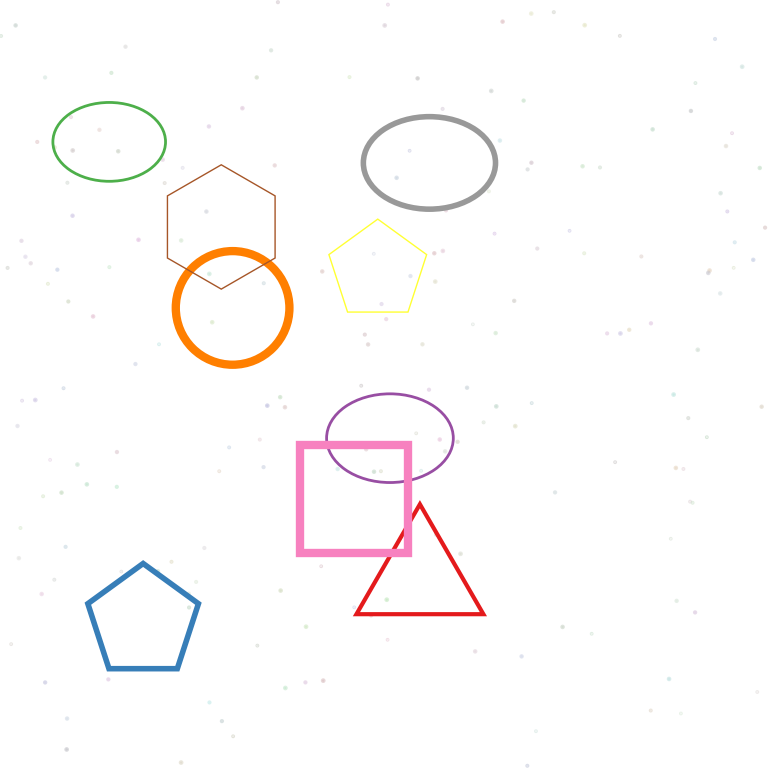[{"shape": "triangle", "thickness": 1.5, "radius": 0.48, "center": [0.545, 0.25]}, {"shape": "pentagon", "thickness": 2, "radius": 0.38, "center": [0.186, 0.193]}, {"shape": "oval", "thickness": 1, "radius": 0.37, "center": [0.142, 0.816]}, {"shape": "oval", "thickness": 1, "radius": 0.41, "center": [0.506, 0.431]}, {"shape": "circle", "thickness": 3, "radius": 0.37, "center": [0.302, 0.6]}, {"shape": "pentagon", "thickness": 0.5, "radius": 0.33, "center": [0.491, 0.649]}, {"shape": "hexagon", "thickness": 0.5, "radius": 0.4, "center": [0.287, 0.705]}, {"shape": "square", "thickness": 3, "radius": 0.35, "center": [0.46, 0.352]}, {"shape": "oval", "thickness": 2, "radius": 0.43, "center": [0.558, 0.788]}]